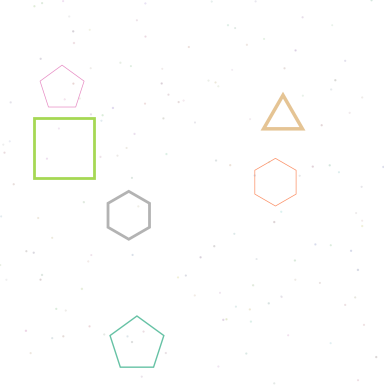[{"shape": "pentagon", "thickness": 1, "radius": 0.37, "center": [0.356, 0.106]}, {"shape": "hexagon", "thickness": 0.5, "radius": 0.31, "center": [0.715, 0.527]}, {"shape": "pentagon", "thickness": 0.5, "radius": 0.3, "center": [0.161, 0.771]}, {"shape": "square", "thickness": 2, "radius": 0.39, "center": [0.167, 0.616]}, {"shape": "triangle", "thickness": 2.5, "radius": 0.29, "center": [0.735, 0.695]}, {"shape": "hexagon", "thickness": 2, "radius": 0.31, "center": [0.334, 0.441]}]